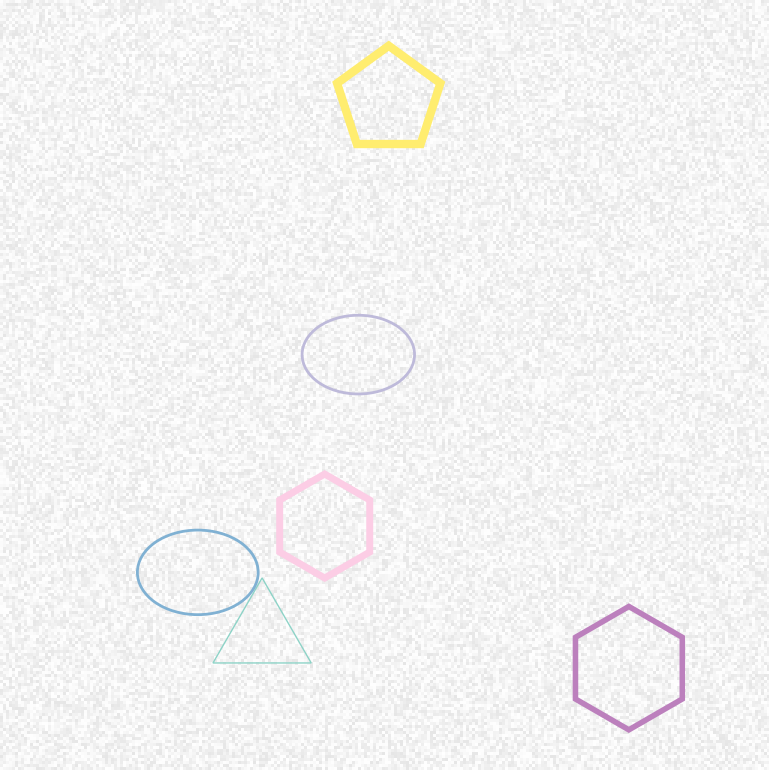[{"shape": "triangle", "thickness": 0.5, "radius": 0.37, "center": [0.34, 0.176]}, {"shape": "oval", "thickness": 1, "radius": 0.37, "center": [0.465, 0.539]}, {"shape": "oval", "thickness": 1, "radius": 0.39, "center": [0.257, 0.257]}, {"shape": "hexagon", "thickness": 2.5, "radius": 0.34, "center": [0.422, 0.317]}, {"shape": "hexagon", "thickness": 2, "radius": 0.4, "center": [0.817, 0.132]}, {"shape": "pentagon", "thickness": 3, "radius": 0.35, "center": [0.505, 0.87]}]